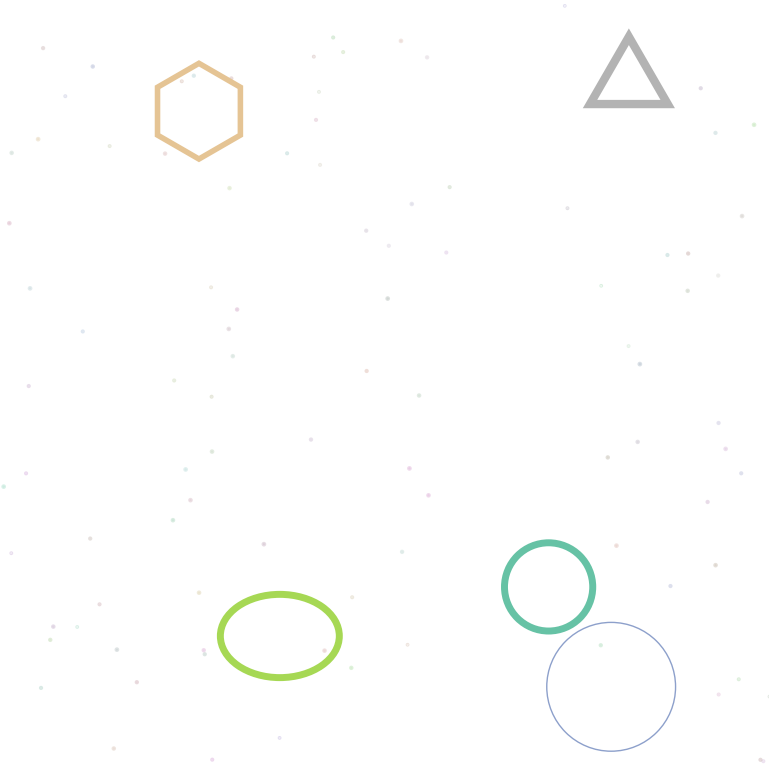[{"shape": "circle", "thickness": 2.5, "radius": 0.29, "center": [0.712, 0.238]}, {"shape": "circle", "thickness": 0.5, "radius": 0.42, "center": [0.794, 0.108]}, {"shape": "oval", "thickness": 2.5, "radius": 0.39, "center": [0.363, 0.174]}, {"shape": "hexagon", "thickness": 2, "radius": 0.31, "center": [0.258, 0.856]}, {"shape": "triangle", "thickness": 3, "radius": 0.29, "center": [0.817, 0.894]}]